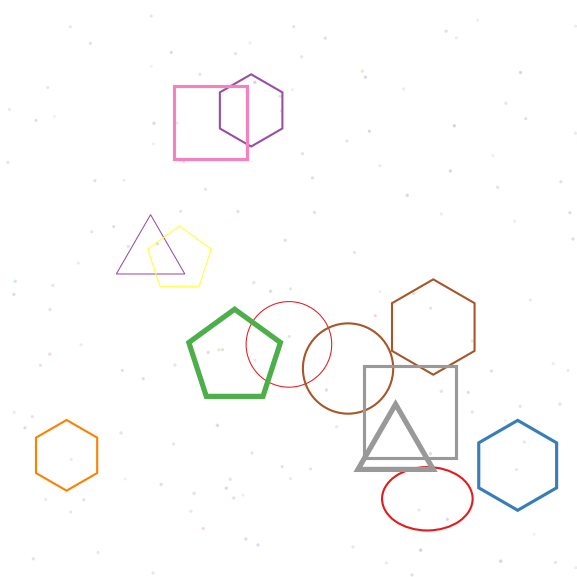[{"shape": "oval", "thickness": 1, "radius": 0.39, "center": [0.74, 0.135]}, {"shape": "circle", "thickness": 0.5, "radius": 0.37, "center": [0.5, 0.403]}, {"shape": "hexagon", "thickness": 1.5, "radius": 0.39, "center": [0.896, 0.193]}, {"shape": "pentagon", "thickness": 2.5, "radius": 0.42, "center": [0.406, 0.38]}, {"shape": "triangle", "thickness": 0.5, "radius": 0.34, "center": [0.261, 0.559]}, {"shape": "hexagon", "thickness": 1, "radius": 0.31, "center": [0.435, 0.808]}, {"shape": "hexagon", "thickness": 1, "radius": 0.31, "center": [0.115, 0.211]}, {"shape": "pentagon", "thickness": 0.5, "radius": 0.29, "center": [0.311, 0.55]}, {"shape": "hexagon", "thickness": 1, "radius": 0.41, "center": [0.75, 0.433]}, {"shape": "circle", "thickness": 1, "radius": 0.39, "center": [0.603, 0.361]}, {"shape": "square", "thickness": 1.5, "radius": 0.32, "center": [0.365, 0.787]}, {"shape": "triangle", "thickness": 2.5, "radius": 0.38, "center": [0.685, 0.224]}, {"shape": "square", "thickness": 1.5, "radius": 0.4, "center": [0.709, 0.286]}]